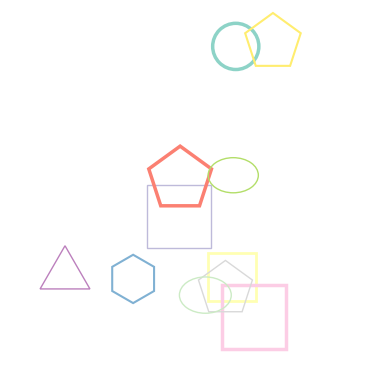[{"shape": "circle", "thickness": 2.5, "radius": 0.3, "center": [0.612, 0.879]}, {"shape": "square", "thickness": 2, "radius": 0.31, "center": [0.603, 0.281]}, {"shape": "square", "thickness": 1, "radius": 0.41, "center": [0.464, 0.438]}, {"shape": "pentagon", "thickness": 2.5, "radius": 0.43, "center": [0.468, 0.535]}, {"shape": "hexagon", "thickness": 1.5, "radius": 0.31, "center": [0.346, 0.276]}, {"shape": "oval", "thickness": 1, "radius": 0.33, "center": [0.606, 0.545]}, {"shape": "square", "thickness": 2.5, "radius": 0.41, "center": [0.66, 0.176]}, {"shape": "pentagon", "thickness": 1, "radius": 0.37, "center": [0.586, 0.25]}, {"shape": "triangle", "thickness": 1, "radius": 0.37, "center": [0.169, 0.287]}, {"shape": "oval", "thickness": 1, "radius": 0.34, "center": [0.533, 0.234]}, {"shape": "pentagon", "thickness": 1.5, "radius": 0.38, "center": [0.709, 0.89]}]